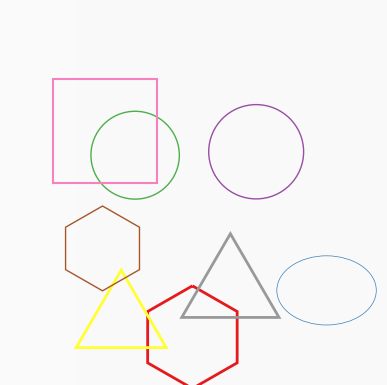[{"shape": "hexagon", "thickness": 2, "radius": 0.67, "center": [0.497, 0.124]}, {"shape": "oval", "thickness": 0.5, "radius": 0.64, "center": [0.843, 0.246]}, {"shape": "circle", "thickness": 1, "radius": 0.57, "center": [0.349, 0.597]}, {"shape": "circle", "thickness": 1, "radius": 0.61, "center": [0.661, 0.606]}, {"shape": "triangle", "thickness": 2, "radius": 0.67, "center": [0.313, 0.164]}, {"shape": "hexagon", "thickness": 1, "radius": 0.55, "center": [0.265, 0.355]}, {"shape": "square", "thickness": 1.5, "radius": 0.67, "center": [0.27, 0.659]}, {"shape": "triangle", "thickness": 2, "radius": 0.72, "center": [0.595, 0.248]}]